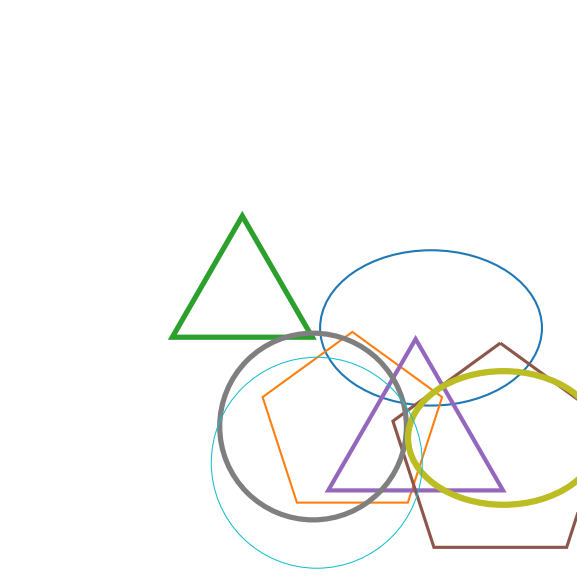[{"shape": "oval", "thickness": 1, "radius": 0.96, "center": [0.746, 0.431]}, {"shape": "pentagon", "thickness": 1, "radius": 0.82, "center": [0.61, 0.261]}, {"shape": "triangle", "thickness": 2.5, "radius": 0.7, "center": [0.42, 0.485]}, {"shape": "triangle", "thickness": 2, "radius": 0.87, "center": [0.72, 0.237]}, {"shape": "pentagon", "thickness": 1.5, "radius": 0.98, "center": [0.866, 0.21]}, {"shape": "circle", "thickness": 2.5, "radius": 0.81, "center": [0.542, 0.261]}, {"shape": "oval", "thickness": 3, "radius": 0.83, "center": [0.872, 0.241]}, {"shape": "circle", "thickness": 0.5, "radius": 0.91, "center": [0.549, 0.198]}]